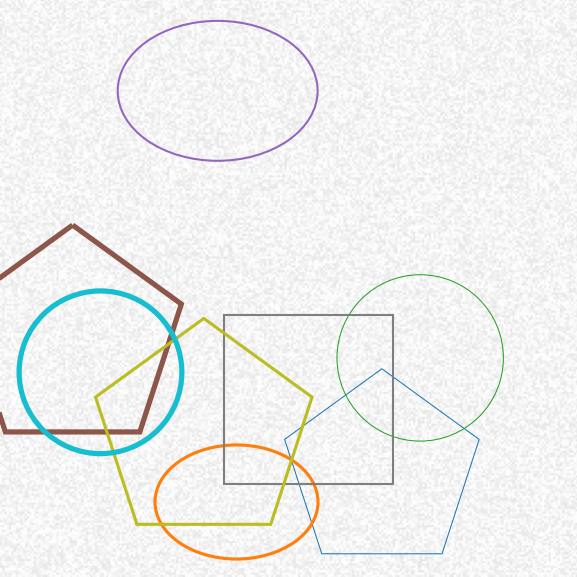[{"shape": "pentagon", "thickness": 0.5, "radius": 0.89, "center": [0.661, 0.183]}, {"shape": "oval", "thickness": 1.5, "radius": 0.71, "center": [0.41, 0.13]}, {"shape": "circle", "thickness": 0.5, "radius": 0.72, "center": [0.728, 0.379]}, {"shape": "oval", "thickness": 1, "radius": 0.87, "center": [0.377, 0.842]}, {"shape": "pentagon", "thickness": 2.5, "radius": 0.99, "center": [0.126, 0.411]}, {"shape": "square", "thickness": 1, "radius": 0.73, "center": [0.534, 0.308]}, {"shape": "pentagon", "thickness": 1.5, "radius": 0.99, "center": [0.353, 0.251]}, {"shape": "circle", "thickness": 2.5, "radius": 0.7, "center": [0.174, 0.354]}]